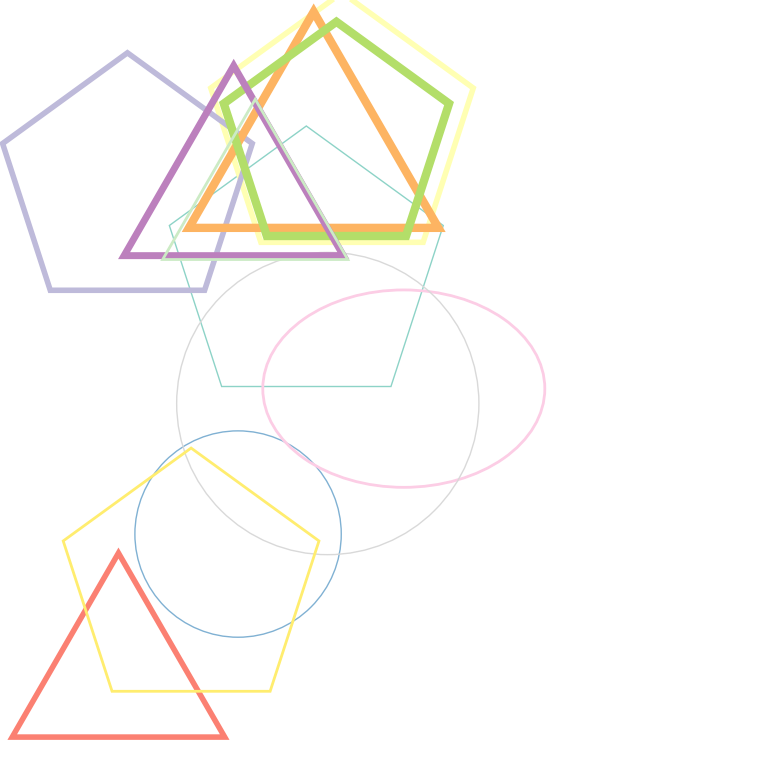[{"shape": "pentagon", "thickness": 0.5, "radius": 0.94, "center": [0.398, 0.649]}, {"shape": "pentagon", "thickness": 2, "radius": 0.9, "center": [0.444, 0.83]}, {"shape": "pentagon", "thickness": 2, "radius": 0.85, "center": [0.165, 0.761]}, {"shape": "triangle", "thickness": 2, "radius": 0.8, "center": [0.154, 0.122]}, {"shape": "circle", "thickness": 0.5, "radius": 0.67, "center": [0.309, 0.306]}, {"shape": "triangle", "thickness": 3, "radius": 0.94, "center": [0.407, 0.798]}, {"shape": "pentagon", "thickness": 3, "radius": 0.77, "center": [0.437, 0.818]}, {"shape": "oval", "thickness": 1, "radius": 0.92, "center": [0.524, 0.495]}, {"shape": "circle", "thickness": 0.5, "radius": 0.98, "center": [0.426, 0.476]}, {"shape": "triangle", "thickness": 2.5, "radius": 0.82, "center": [0.304, 0.75]}, {"shape": "triangle", "thickness": 1, "radius": 0.69, "center": [0.331, 0.732]}, {"shape": "pentagon", "thickness": 1, "radius": 0.87, "center": [0.248, 0.244]}]